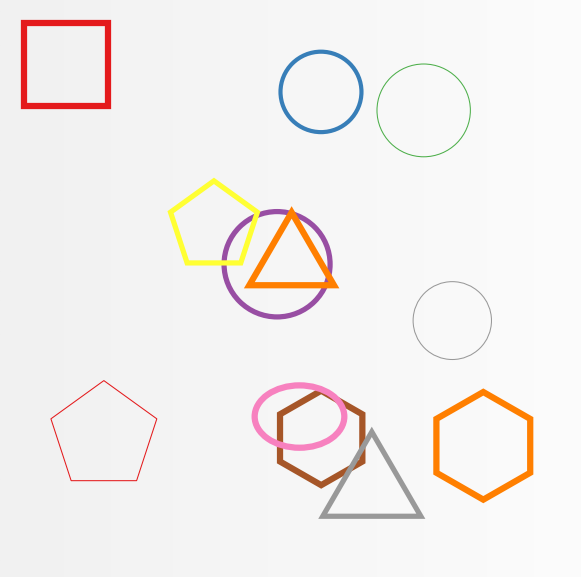[{"shape": "square", "thickness": 3, "radius": 0.36, "center": [0.114, 0.888]}, {"shape": "pentagon", "thickness": 0.5, "radius": 0.48, "center": [0.179, 0.244]}, {"shape": "circle", "thickness": 2, "radius": 0.35, "center": [0.552, 0.84]}, {"shape": "circle", "thickness": 0.5, "radius": 0.4, "center": [0.729, 0.808]}, {"shape": "circle", "thickness": 2.5, "radius": 0.46, "center": [0.477, 0.542]}, {"shape": "triangle", "thickness": 3, "radius": 0.42, "center": [0.502, 0.547]}, {"shape": "hexagon", "thickness": 3, "radius": 0.47, "center": [0.831, 0.227]}, {"shape": "pentagon", "thickness": 2.5, "radius": 0.39, "center": [0.368, 0.607]}, {"shape": "hexagon", "thickness": 3, "radius": 0.41, "center": [0.553, 0.241]}, {"shape": "oval", "thickness": 3, "radius": 0.39, "center": [0.515, 0.278]}, {"shape": "triangle", "thickness": 2.5, "radius": 0.49, "center": [0.64, 0.154]}, {"shape": "circle", "thickness": 0.5, "radius": 0.34, "center": [0.778, 0.444]}]